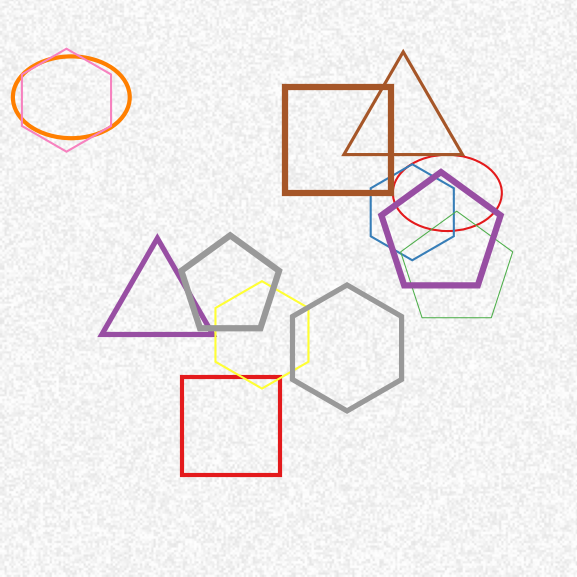[{"shape": "square", "thickness": 2, "radius": 0.43, "center": [0.4, 0.261]}, {"shape": "oval", "thickness": 1, "radius": 0.47, "center": [0.775, 0.665]}, {"shape": "hexagon", "thickness": 1, "radius": 0.42, "center": [0.714, 0.632]}, {"shape": "pentagon", "thickness": 0.5, "radius": 0.51, "center": [0.791, 0.531]}, {"shape": "pentagon", "thickness": 3, "radius": 0.54, "center": [0.764, 0.593]}, {"shape": "triangle", "thickness": 2.5, "radius": 0.56, "center": [0.272, 0.475]}, {"shape": "oval", "thickness": 2, "radius": 0.51, "center": [0.123, 0.831]}, {"shape": "hexagon", "thickness": 1, "radius": 0.46, "center": [0.454, 0.419]}, {"shape": "triangle", "thickness": 1.5, "radius": 0.59, "center": [0.698, 0.791]}, {"shape": "square", "thickness": 3, "radius": 0.46, "center": [0.586, 0.757]}, {"shape": "hexagon", "thickness": 1, "radius": 0.45, "center": [0.115, 0.826]}, {"shape": "pentagon", "thickness": 3, "radius": 0.44, "center": [0.399, 0.503]}, {"shape": "hexagon", "thickness": 2.5, "radius": 0.55, "center": [0.601, 0.397]}]